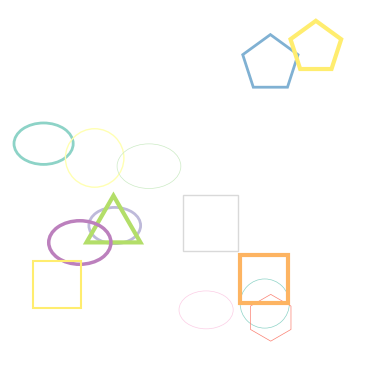[{"shape": "oval", "thickness": 2, "radius": 0.38, "center": [0.113, 0.627]}, {"shape": "circle", "thickness": 0.5, "radius": 0.32, "center": [0.688, 0.212]}, {"shape": "circle", "thickness": 1, "radius": 0.38, "center": [0.246, 0.59]}, {"shape": "oval", "thickness": 2, "radius": 0.34, "center": [0.298, 0.414]}, {"shape": "hexagon", "thickness": 0.5, "radius": 0.3, "center": [0.703, 0.175]}, {"shape": "pentagon", "thickness": 2, "radius": 0.38, "center": [0.702, 0.835]}, {"shape": "square", "thickness": 3, "radius": 0.31, "center": [0.686, 0.276]}, {"shape": "triangle", "thickness": 3, "radius": 0.4, "center": [0.295, 0.411]}, {"shape": "oval", "thickness": 0.5, "radius": 0.35, "center": [0.535, 0.195]}, {"shape": "square", "thickness": 1, "radius": 0.36, "center": [0.547, 0.421]}, {"shape": "oval", "thickness": 2.5, "radius": 0.4, "center": [0.207, 0.37]}, {"shape": "oval", "thickness": 0.5, "radius": 0.41, "center": [0.387, 0.568]}, {"shape": "pentagon", "thickness": 3, "radius": 0.35, "center": [0.82, 0.877]}, {"shape": "square", "thickness": 1.5, "radius": 0.31, "center": [0.148, 0.261]}]